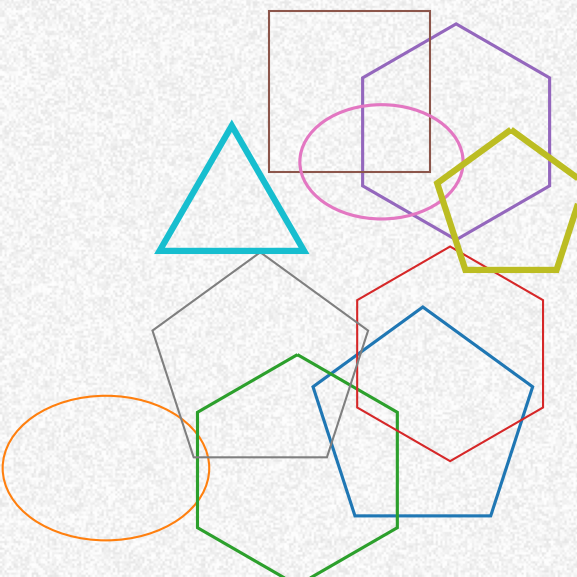[{"shape": "pentagon", "thickness": 1.5, "radius": 1.0, "center": [0.732, 0.268]}, {"shape": "oval", "thickness": 1, "radius": 0.89, "center": [0.183, 0.189]}, {"shape": "hexagon", "thickness": 1.5, "radius": 1.0, "center": [0.515, 0.185]}, {"shape": "hexagon", "thickness": 1, "radius": 0.93, "center": [0.779, 0.386]}, {"shape": "hexagon", "thickness": 1.5, "radius": 0.93, "center": [0.79, 0.771]}, {"shape": "square", "thickness": 1, "radius": 0.7, "center": [0.605, 0.84]}, {"shape": "oval", "thickness": 1.5, "radius": 0.71, "center": [0.661, 0.719]}, {"shape": "pentagon", "thickness": 1, "radius": 0.98, "center": [0.451, 0.366]}, {"shape": "pentagon", "thickness": 3, "radius": 0.67, "center": [0.885, 0.64]}, {"shape": "triangle", "thickness": 3, "radius": 0.72, "center": [0.401, 0.637]}]